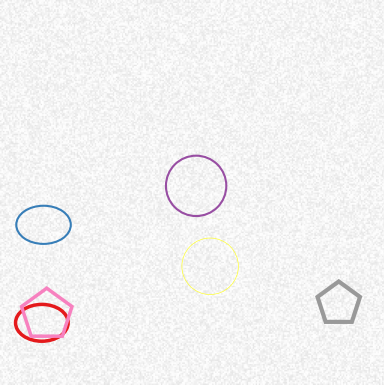[{"shape": "oval", "thickness": 2.5, "radius": 0.34, "center": [0.109, 0.162]}, {"shape": "oval", "thickness": 1.5, "radius": 0.35, "center": [0.113, 0.416]}, {"shape": "circle", "thickness": 1.5, "radius": 0.39, "center": [0.509, 0.517]}, {"shape": "circle", "thickness": 0.5, "radius": 0.37, "center": [0.546, 0.308]}, {"shape": "pentagon", "thickness": 2.5, "radius": 0.34, "center": [0.121, 0.183]}, {"shape": "pentagon", "thickness": 3, "radius": 0.29, "center": [0.88, 0.211]}]